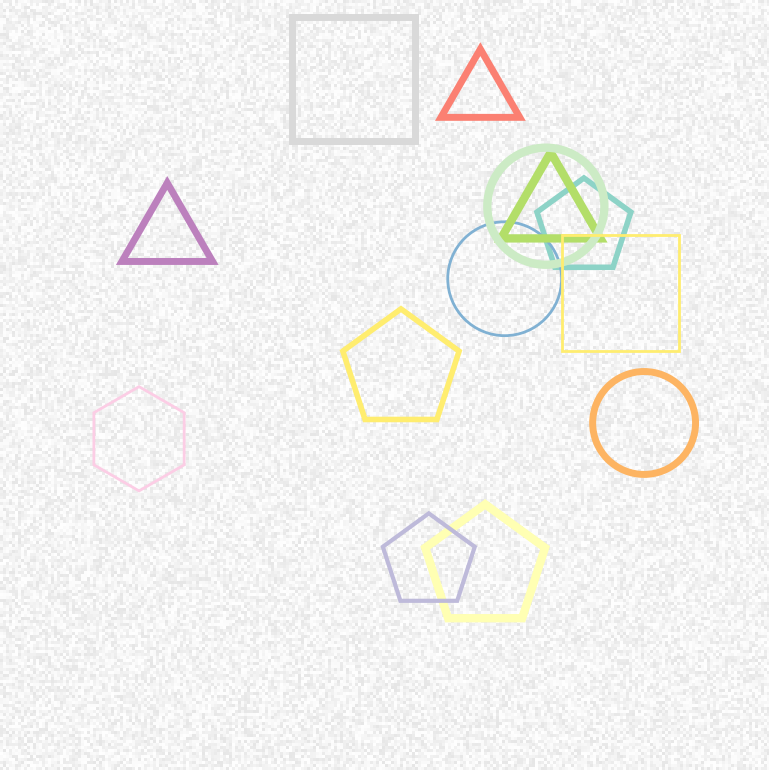[{"shape": "pentagon", "thickness": 2, "radius": 0.32, "center": [0.758, 0.705]}, {"shape": "pentagon", "thickness": 3, "radius": 0.41, "center": [0.63, 0.263]}, {"shape": "pentagon", "thickness": 1.5, "radius": 0.31, "center": [0.557, 0.271]}, {"shape": "triangle", "thickness": 2.5, "radius": 0.3, "center": [0.624, 0.877]}, {"shape": "circle", "thickness": 1, "radius": 0.37, "center": [0.655, 0.638]}, {"shape": "circle", "thickness": 2.5, "radius": 0.33, "center": [0.837, 0.451]}, {"shape": "triangle", "thickness": 3, "radius": 0.37, "center": [0.715, 0.728]}, {"shape": "hexagon", "thickness": 1, "radius": 0.34, "center": [0.181, 0.43]}, {"shape": "square", "thickness": 2.5, "radius": 0.4, "center": [0.459, 0.898]}, {"shape": "triangle", "thickness": 2.5, "radius": 0.34, "center": [0.217, 0.694]}, {"shape": "circle", "thickness": 3, "radius": 0.38, "center": [0.709, 0.732]}, {"shape": "square", "thickness": 1, "radius": 0.38, "center": [0.806, 0.619]}, {"shape": "pentagon", "thickness": 2, "radius": 0.4, "center": [0.521, 0.519]}]